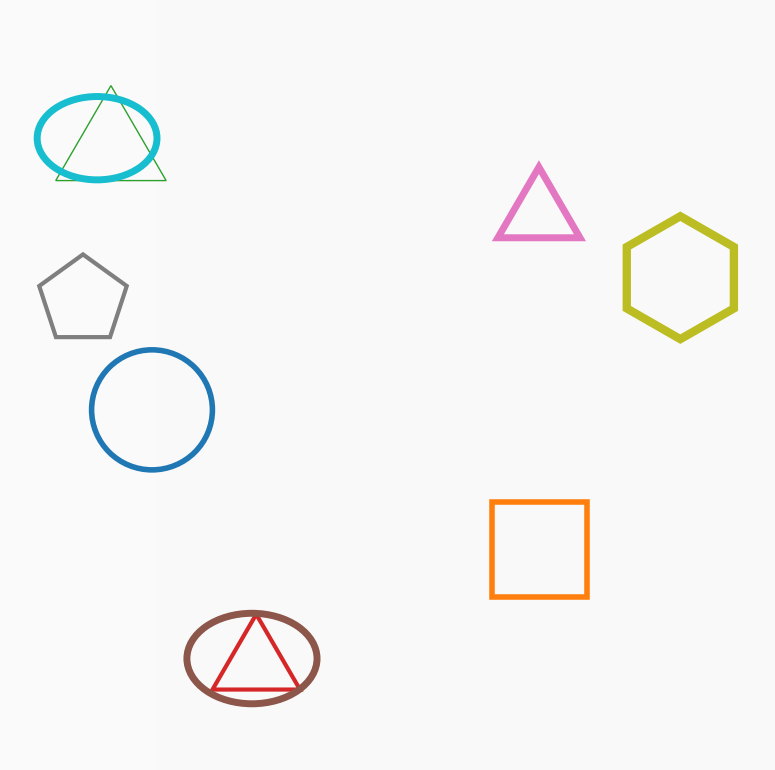[{"shape": "circle", "thickness": 2, "radius": 0.39, "center": [0.196, 0.468]}, {"shape": "square", "thickness": 2, "radius": 0.31, "center": [0.697, 0.286]}, {"shape": "triangle", "thickness": 0.5, "radius": 0.41, "center": [0.143, 0.807]}, {"shape": "triangle", "thickness": 1.5, "radius": 0.33, "center": [0.331, 0.137]}, {"shape": "oval", "thickness": 2.5, "radius": 0.42, "center": [0.325, 0.145]}, {"shape": "triangle", "thickness": 2.5, "radius": 0.31, "center": [0.695, 0.722]}, {"shape": "pentagon", "thickness": 1.5, "radius": 0.3, "center": [0.107, 0.61]}, {"shape": "hexagon", "thickness": 3, "radius": 0.4, "center": [0.878, 0.639]}, {"shape": "oval", "thickness": 2.5, "radius": 0.39, "center": [0.125, 0.821]}]